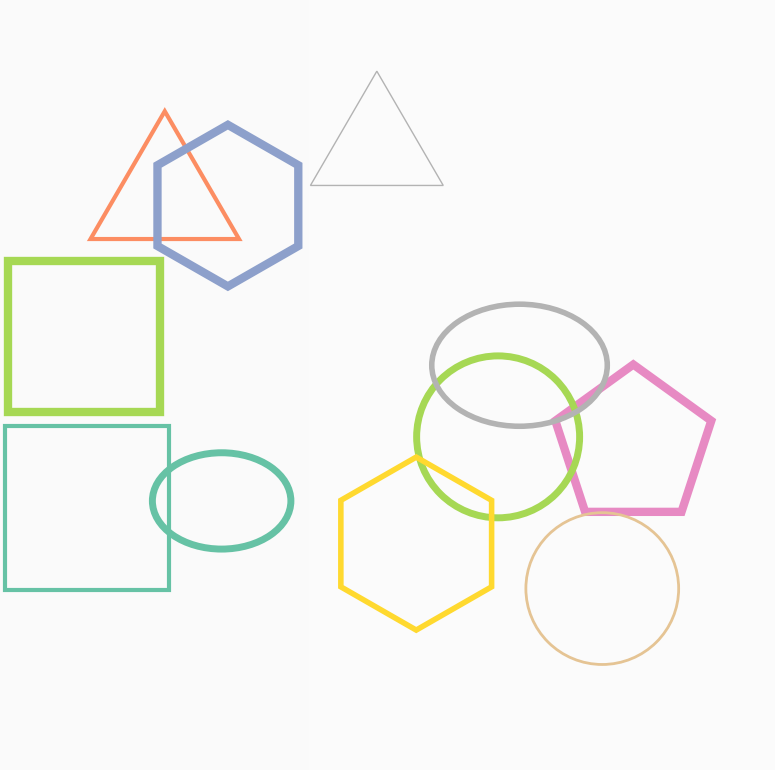[{"shape": "oval", "thickness": 2.5, "radius": 0.45, "center": [0.286, 0.349]}, {"shape": "square", "thickness": 1.5, "radius": 0.53, "center": [0.113, 0.34]}, {"shape": "triangle", "thickness": 1.5, "radius": 0.55, "center": [0.213, 0.745]}, {"shape": "hexagon", "thickness": 3, "radius": 0.52, "center": [0.294, 0.733]}, {"shape": "pentagon", "thickness": 3, "radius": 0.53, "center": [0.817, 0.421]}, {"shape": "square", "thickness": 3, "radius": 0.49, "center": [0.108, 0.563]}, {"shape": "circle", "thickness": 2.5, "radius": 0.53, "center": [0.643, 0.433]}, {"shape": "hexagon", "thickness": 2, "radius": 0.56, "center": [0.537, 0.294]}, {"shape": "circle", "thickness": 1, "radius": 0.49, "center": [0.777, 0.236]}, {"shape": "oval", "thickness": 2, "radius": 0.57, "center": [0.67, 0.526]}, {"shape": "triangle", "thickness": 0.5, "radius": 0.49, "center": [0.486, 0.809]}]